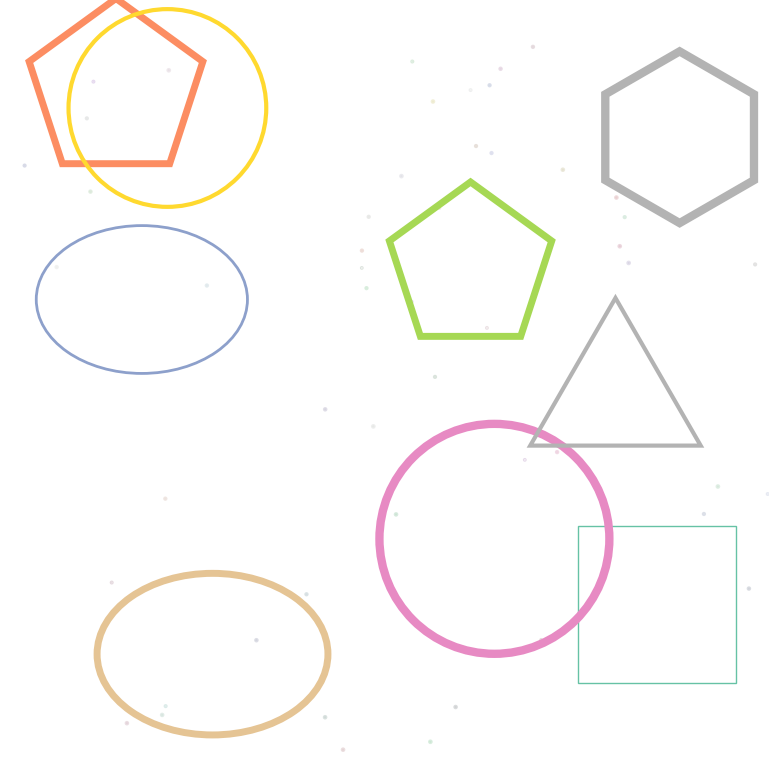[{"shape": "square", "thickness": 0.5, "radius": 0.51, "center": [0.853, 0.215]}, {"shape": "pentagon", "thickness": 2.5, "radius": 0.59, "center": [0.151, 0.883]}, {"shape": "oval", "thickness": 1, "radius": 0.69, "center": [0.184, 0.611]}, {"shape": "circle", "thickness": 3, "radius": 0.75, "center": [0.642, 0.3]}, {"shape": "pentagon", "thickness": 2.5, "radius": 0.55, "center": [0.611, 0.653]}, {"shape": "circle", "thickness": 1.5, "radius": 0.64, "center": [0.217, 0.86]}, {"shape": "oval", "thickness": 2.5, "radius": 0.75, "center": [0.276, 0.15]}, {"shape": "hexagon", "thickness": 3, "radius": 0.56, "center": [0.883, 0.822]}, {"shape": "triangle", "thickness": 1.5, "radius": 0.64, "center": [0.799, 0.485]}]